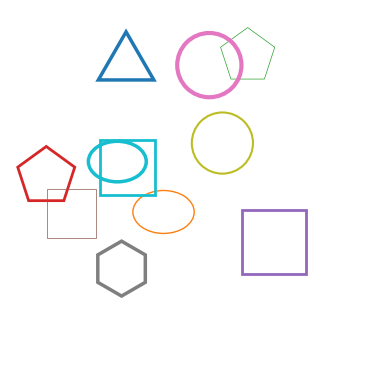[{"shape": "triangle", "thickness": 2.5, "radius": 0.42, "center": [0.327, 0.834]}, {"shape": "oval", "thickness": 1, "radius": 0.4, "center": [0.425, 0.449]}, {"shape": "pentagon", "thickness": 0.5, "radius": 0.37, "center": [0.643, 0.854]}, {"shape": "pentagon", "thickness": 2, "radius": 0.39, "center": [0.12, 0.542]}, {"shape": "square", "thickness": 2, "radius": 0.41, "center": [0.712, 0.372]}, {"shape": "square", "thickness": 0.5, "radius": 0.31, "center": [0.186, 0.445]}, {"shape": "circle", "thickness": 3, "radius": 0.42, "center": [0.544, 0.831]}, {"shape": "hexagon", "thickness": 2.5, "radius": 0.36, "center": [0.316, 0.302]}, {"shape": "circle", "thickness": 1.5, "radius": 0.4, "center": [0.578, 0.628]}, {"shape": "oval", "thickness": 2.5, "radius": 0.38, "center": [0.305, 0.58]}, {"shape": "square", "thickness": 2, "radius": 0.36, "center": [0.33, 0.565]}]